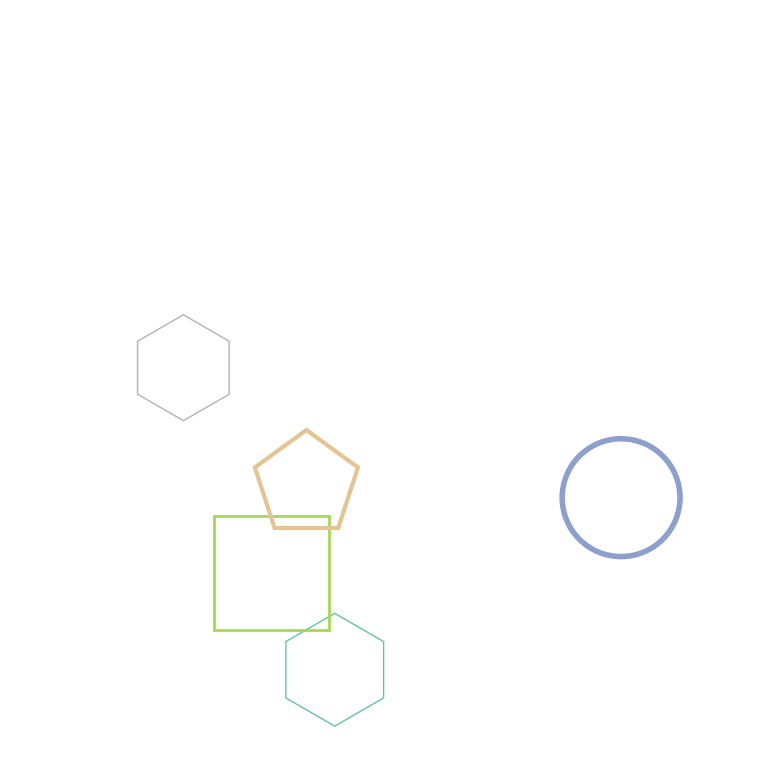[{"shape": "hexagon", "thickness": 0.5, "radius": 0.37, "center": [0.435, 0.13]}, {"shape": "circle", "thickness": 2, "radius": 0.38, "center": [0.807, 0.354]}, {"shape": "square", "thickness": 1, "radius": 0.37, "center": [0.353, 0.256]}, {"shape": "pentagon", "thickness": 1.5, "radius": 0.35, "center": [0.398, 0.371]}, {"shape": "hexagon", "thickness": 0.5, "radius": 0.34, "center": [0.238, 0.522]}]